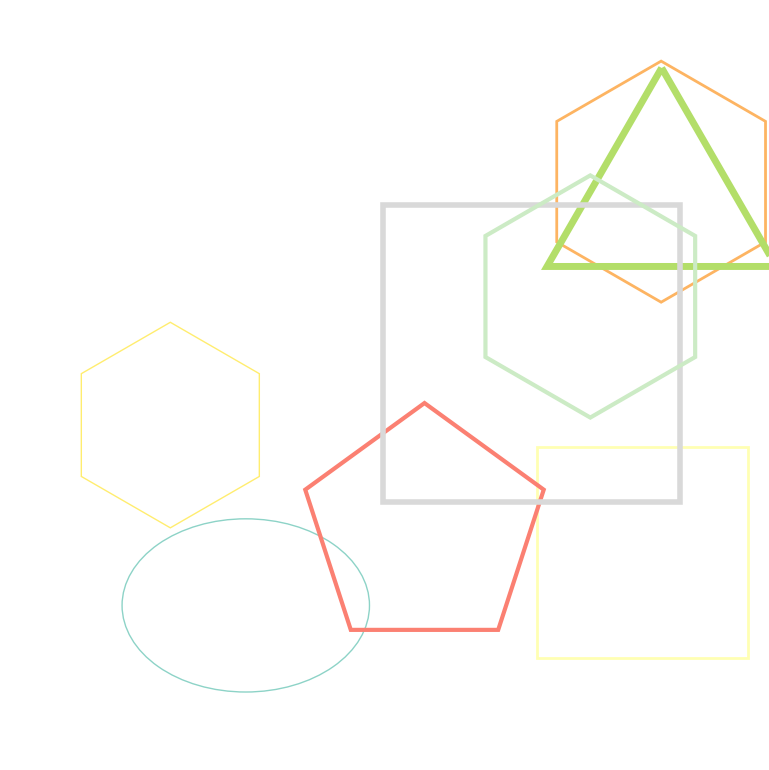[{"shape": "oval", "thickness": 0.5, "radius": 0.8, "center": [0.319, 0.214]}, {"shape": "square", "thickness": 1, "radius": 0.69, "center": [0.835, 0.282]}, {"shape": "pentagon", "thickness": 1.5, "radius": 0.81, "center": [0.551, 0.314]}, {"shape": "hexagon", "thickness": 1, "radius": 0.78, "center": [0.859, 0.764]}, {"shape": "triangle", "thickness": 2.5, "radius": 0.86, "center": [0.859, 0.74]}, {"shape": "square", "thickness": 2, "radius": 0.96, "center": [0.69, 0.541]}, {"shape": "hexagon", "thickness": 1.5, "radius": 0.79, "center": [0.767, 0.615]}, {"shape": "hexagon", "thickness": 0.5, "radius": 0.67, "center": [0.221, 0.448]}]